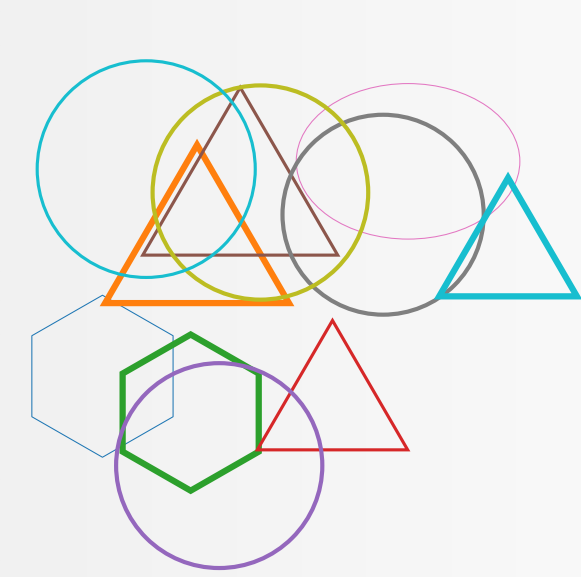[{"shape": "hexagon", "thickness": 0.5, "radius": 0.7, "center": [0.176, 0.348]}, {"shape": "triangle", "thickness": 3, "radius": 0.91, "center": [0.339, 0.566]}, {"shape": "hexagon", "thickness": 3, "radius": 0.68, "center": [0.328, 0.285]}, {"shape": "triangle", "thickness": 1.5, "radius": 0.75, "center": [0.572, 0.295]}, {"shape": "circle", "thickness": 2, "radius": 0.89, "center": [0.377, 0.193]}, {"shape": "triangle", "thickness": 1.5, "radius": 0.97, "center": [0.413, 0.654]}, {"shape": "oval", "thickness": 0.5, "radius": 0.96, "center": [0.702, 0.72]}, {"shape": "circle", "thickness": 2, "radius": 0.87, "center": [0.659, 0.627]}, {"shape": "circle", "thickness": 2, "radius": 0.93, "center": [0.448, 0.666]}, {"shape": "triangle", "thickness": 3, "radius": 0.68, "center": [0.874, 0.554]}, {"shape": "circle", "thickness": 1.5, "radius": 0.94, "center": [0.252, 0.706]}]